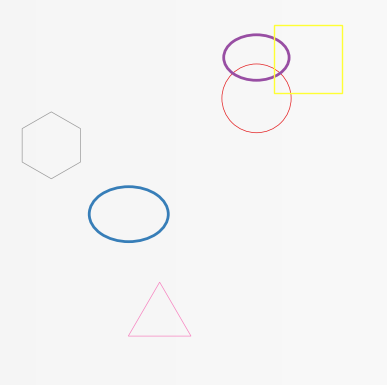[{"shape": "circle", "thickness": 0.5, "radius": 0.45, "center": [0.662, 0.745]}, {"shape": "oval", "thickness": 2, "radius": 0.51, "center": [0.332, 0.444]}, {"shape": "oval", "thickness": 2, "radius": 0.42, "center": [0.662, 0.851]}, {"shape": "square", "thickness": 1, "radius": 0.44, "center": [0.795, 0.847]}, {"shape": "triangle", "thickness": 0.5, "radius": 0.47, "center": [0.412, 0.174]}, {"shape": "hexagon", "thickness": 0.5, "radius": 0.43, "center": [0.132, 0.623]}]